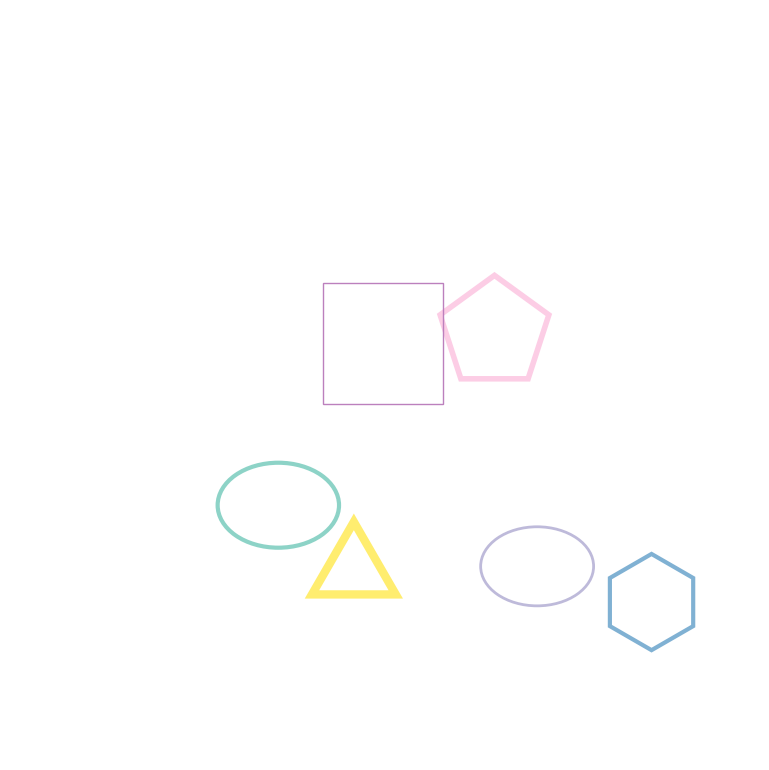[{"shape": "oval", "thickness": 1.5, "radius": 0.39, "center": [0.361, 0.344]}, {"shape": "oval", "thickness": 1, "radius": 0.37, "center": [0.698, 0.265]}, {"shape": "hexagon", "thickness": 1.5, "radius": 0.31, "center": [0.846, 0.218]}, {"shape": "pentagon", "thickness": 2, "radius": 0.37, "center": [0.642, 0.568]}, {"shape": "square", "thickness": 0.5, "radius": 0.39, "center": [0.497, 0.554]}, {"shape": "triangle", "thickness": 3, "radius": 0.31, "center": [0.46, 0.259]}]